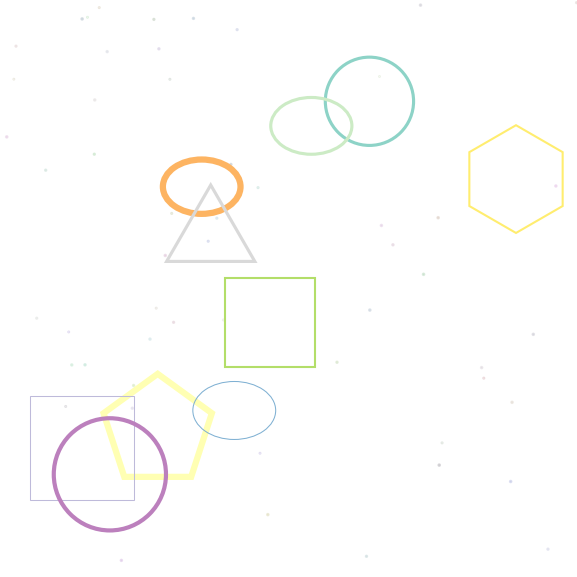[{"shape": "circle", "thickness": 1.5, "radius": 0.38, "center": [0.64, 0.824]}, {"shape": "pentagon", "thickness": 3, "radius": 0.49, "center": [0.273, 0.253]}, {"shape": "square", "thickness": 0.5, "radius": 0.45, "center": [0.142, 0.223]}, {"shape": "oval", "thickness": 0.5, "radius": 0.36, "center": [0.406, 0.288]}, {"shape": "oval", "thickness": 3, "radius": 0.34, "center": [0.349, 0.676]}, {"shape": "square", "thickness": 1, "radius": 0.39, "center": [0.468, 0.441]}, {"shape": "triangle", "thickness": 1.5, "radius": 0.44, "center": [0.365, 0.591]}, {"shape": "circle", "thickness": 2, "radius": 0.49, "center": [0.19, 0.178]}, {"shape": "oval", "thickness": 1.5, "radius": 0.35, "center": [0.539, 0.781]}, {"shape": "hexagon", "thickness": 1, "radius": 0.47, "center": [0.894, 0.689]}]